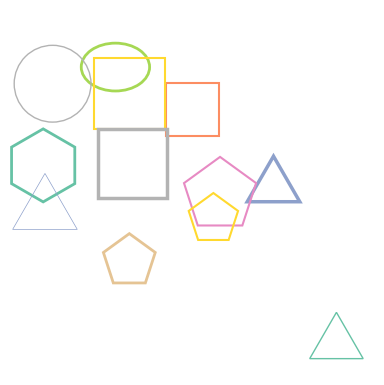[{"shape": "triangle", "thickness": 1, "radius": 0.4, "center": [0.874, 0.109]}, {"shape": "hexagon", "thickness": 2, "radius": 0.47, "center": [0.112, 0.57]}, {"shape": "square", "thickness": 1.5, "radius": 0.34, "center": [0.5, 0.716]}, {"shape": "triangle", "thickness": 2.5, "radius": 0.39, "center": [0.71, 0.515]}, {"shape": "triangle", "thickness": 0.5, "radius": 0.48, "center": [0.117, 0.453]}, {"shape": "pentagon", "thickness": 1.5, "radius": 0.49, "center": [0.572, 0.494]}, {"shape": "oval", "thickness": 2, "radius": 0.44, "center": [0.3, 0.826]}, {"shape": "square", "thickness": 1.5, "radius": 0.46, "center": [0.337, 0.758]}, {"shape": "pentagon", "thickness": 1.5, "radius": 0.34, "center": [0.554, 0.431]}, {"shape": "pentagon", "thickness": 2, "radius": 0.35, "center": [0.336, 0.322]}, {"shape": "square", "thickness": 2.5, "radius": 0.45, "center": [0.344, 0.576]}, {"shape": "circle", "thickness": 1, "radius": 0.5, "center": [0.137, 0.783]}]